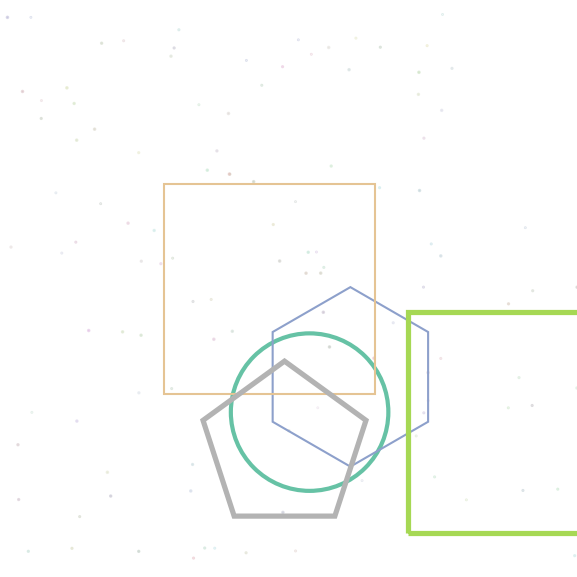[{"shape": "circle", "thickness": 2, "radius": 0.68, "center": [0.536, 0.286]}, {"shape": "hexagon", "thickness": 1, "radius": 0.78, "center": [0.607, 0.347]}, {"shape": "square", "thickness": 2.5, "radius": 0.96, "center": [0.898, 0.268]}, {"shape": "square", "thickness": 1, "radius": 0.91, "center": [0.466, 0.499]}, {"shape": "pentagon", "thickness": 2.5, "radius": 0.74, "center": [0.493, 0.225]}]